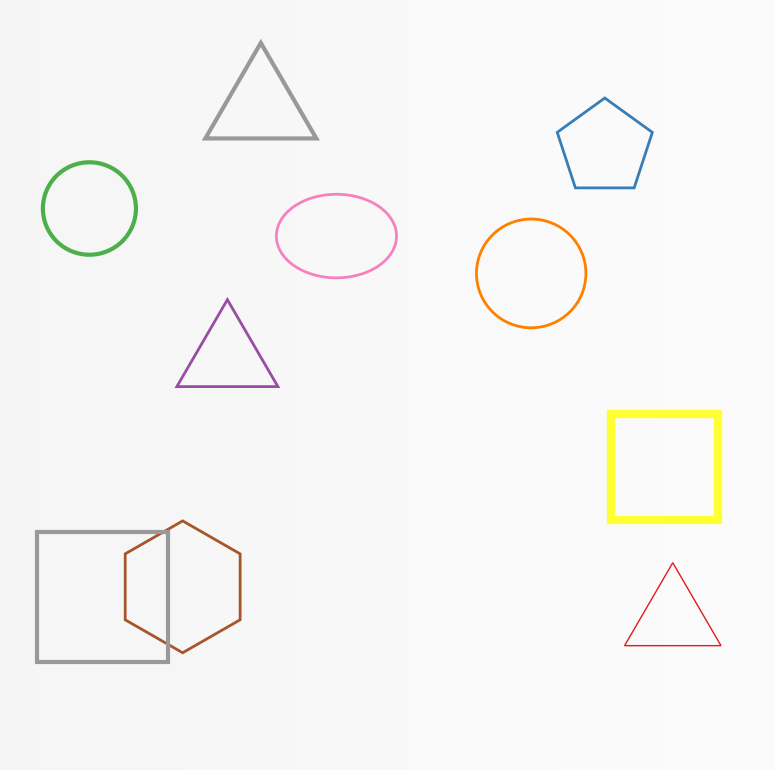[{"shape": "triangle", "thickness": 0.5, "radius": 0.36, "center": [0.868, 0.197]}, {"shape": "pentagon", "thickness": 1, "radius": 0.32, "center": [0.78, 0.808]}, {"shape": "circle", "thickness": 1.5, "radius": 0.3, "center": [0.115, 0.729]}, {"shape": "triangle", "thickness": 1, "radius": 0.38, "center": [0.293, 0.536]}, {"shape": "circle", "thickness": 1, "radius": 0.35, "center": [0.685, 0.645]}, {"shape": "square", "thickness": 3, "radius": 0.34, "center": [0.858, 0.394]}, {"shape": "hexagon", "thickness": 1, "radius": 0.43, "center": [0.236, 0.238]}, {"shape": "oval", "thickness": 1, "radius": 0.39, "center": [0.434, 0.693]}, {"shape": "triangle", "thickness": 1.5, "radius": 0.41, "center": [0.337, 0.862]}, {"shape": "square", "thickness": 1.5, "radius": 0.42, "center": [0.132, 0.225]}]